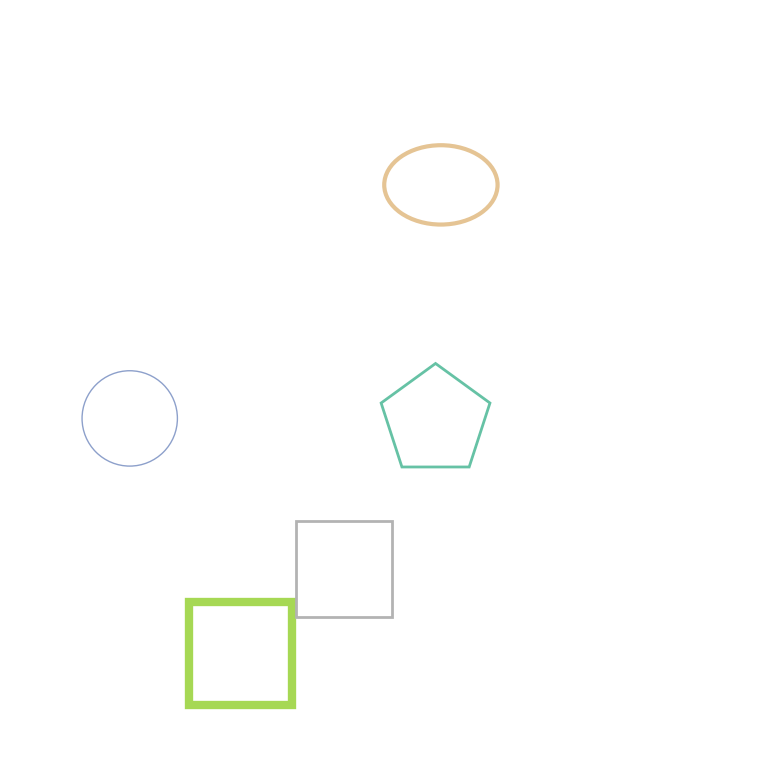[{"shape": "pentagon", "thickness": 1, "radius": 0.37, "center": [0.566, 0.454]}, {"shape": "circle", "thickness": 0.5, "radius": 0.31, "center": [0.168, 0.457]}, {"shape": "square", "thickness": 3, "radius": 0.33, "center": [0.313, 0.152]}, {"shape": "oval", "thickness": 1.5, "radius": 0.37, "center": [0.573, 0.76]}, {"shape": "square", "thickness": 1, "radius": 0.31, "center": [0.447, 0.261]}]